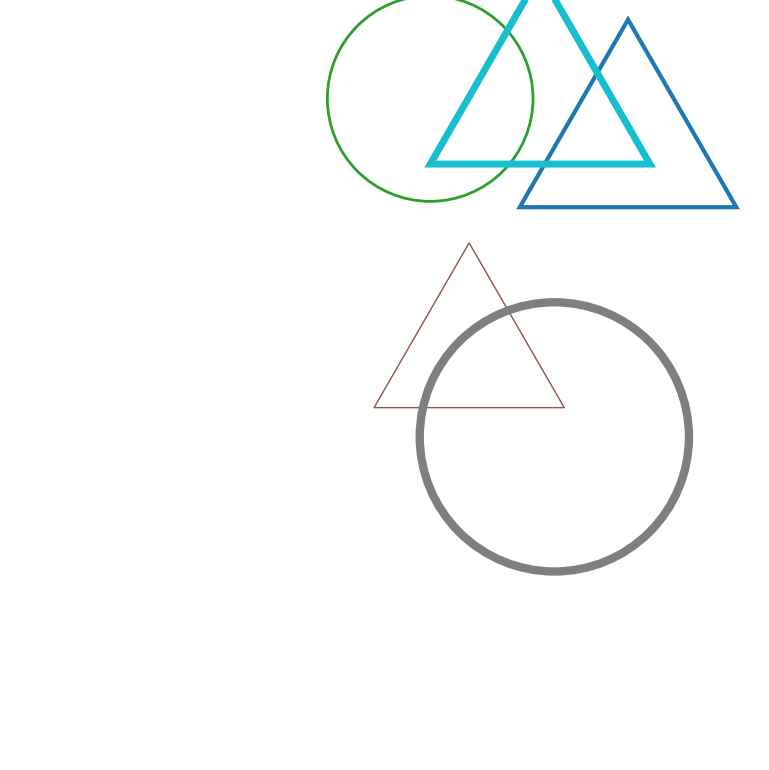[{"shape": "triangle", "thickness": 1.5, "radius": 0.81, "center": [0.816, 0.812]}, {"shape": "circle", "thickness": 1, "radius": 0.67, "center": [0.559, 0.872]}, {"shape": "triangle", "thickness": 0.5, "radius": 0.71, "center": [0.609, 0.542]}, {"shape": "circle", "thickness": 3, "radius": 0.87, "center": [0.72, 0.433]}, {"shape": "triangle", "thickness": 2.5, "radius": 0.82, "center": [0.701, 0.869]}]